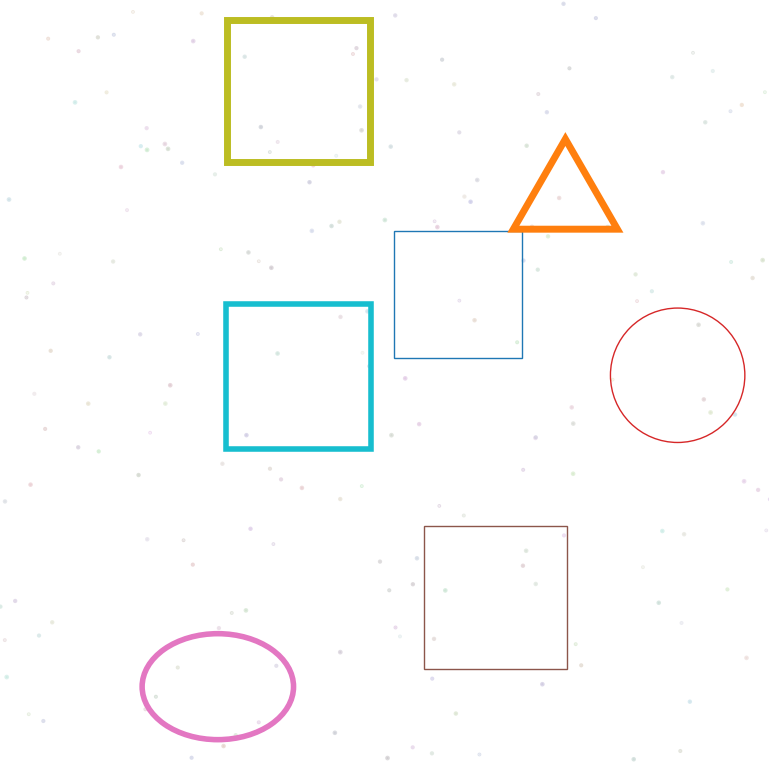[{"shape": "square", "thickness": 0.5, "radius": 0.42, "center": [0.594, 0.618]}, {"shape": "triangle", "thickness": 2.5, "radius": 0.39, "center": [0.734, 0.741]}, {"shape": "circle", "thickness": 0.5, "radius": 0.44, "center": [0.88, 0.513]}, {"shape": "square", "thickness": 0.5, "radius": 0.47, "center": [0.643, 0.224]}, {"shape": "oval", "thickness": 2, "radius": 0.49, "center": [0.283, 0.108]}, {"shape": "square", "thickness": 2.5, "radius": 0.46, "center": [0.388, 0.882]}, {"shape": "square", "thickness": 2, "radius": 0.47, "center": [0.388, 0.511]}]